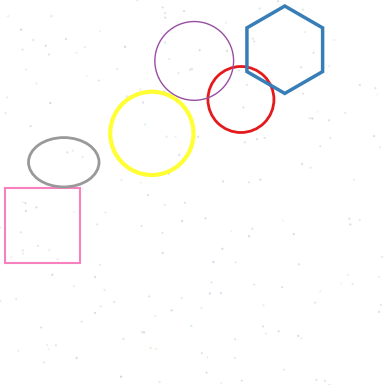[{"shape": "circle", "thickness": 2, "radius": 0.43, "center": [0.626, 0.742]}, {"shape": "hexagon", "thickness": 2.5, "radius": 0.57, "center": [0.74, 0.871]}, {"shape": "circle", "thickness": 1, "radius": 0.51, "center": [0.504, 0.842]}, {"shape": "circle", "thickness": 3, "radius": 0.54, "center": [0.394, 0.654]}, {"shape": "square", "thickness": 1.5, "radius": 0.49, "center": [0.11, 0.414]}, {"shape": "oval", "thickness": 2, "radius": 0.46, "center": [0.166, 0.579]}]